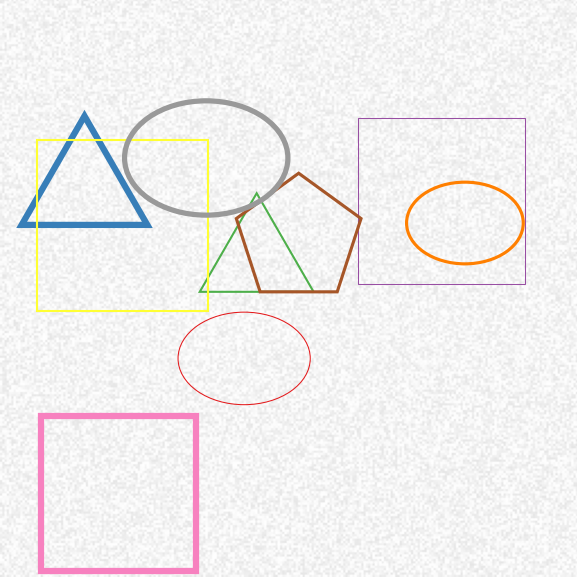[{"shape": "oval", "thickness": 0.5, "radius": 0.57, "center": [0.423, 0.378]}, {"shape": "triangle", "thickness": 3, "radius": 0.63, "center": [0.146, 0.673]}, {"shape": "triangle", "thickness": 1, "radius": 0.57, "center": [0.444, 0.551]}, {"shape": "square", "thickness": 0.5, "radius": 0.72, "center": [0.765, 0.652]}, {"shape": "oval", "thickness": 1.5, "radius": 0.51, "center": [0.805, 0.613]}, {"shape": "square", "thickness": 1, "radius": 0.74, "center": [0.212, 0.609]}, {"shape": "pentagon", "thickness": 1.5, "radius": 0.57, "center": [0.517, 0.586]}, {"shape": "square", "thickness": 3, "radius": 0.67, "center": [0.205, 0.145]}, {"shape": "oval", "thickness": 2.5, "radius": 0.71, "center": [0.357, 0.726]}]